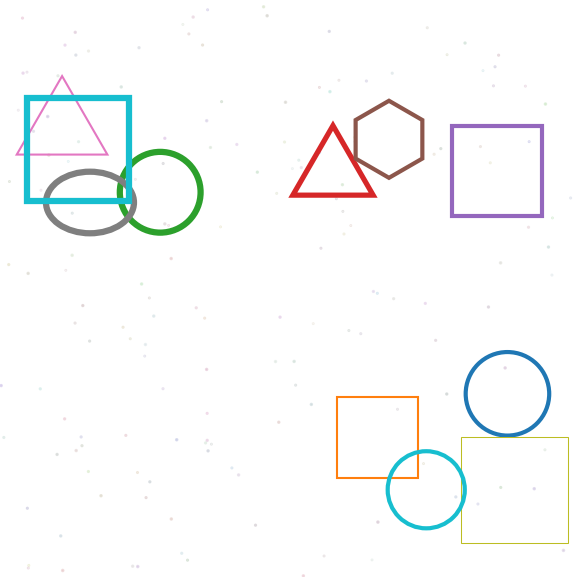[{"shape": "circle", "thickness": 2, "radius": 0.36, "center": [0.879, 0.317]}, {"shape": "square", "thickness": 1, "radius": 0.35, "center": [0.653, 0.241]}, {"shape": "circle", "thickness": 3, "radius": 0.35, "center": [0.277, 0.666]}, {"shape": "triangle", "thickness": 2.5, "radius": 0.4, "center": [0.577, 0.701]}, {"shape": "square", "thickness": 2, "radius": 0.39, "center": [0.86, 0.703]}, {"shape": "hexagon", "thickness": 2, "radius": 0.33, "center": [0.674, 0.758]}, {"shape": "triangle", "thickness": 1, "radius": 0.45, "center": [0.107, 0.777]}, {"shape": "oval", "thickness": 3, "radius": 0.38, "center": [0.156, 0.649]}, {"shape": "square", "thickness": 0.5, "radius": 0.46, "center": [0.891, 0.15]}, {"shape": "circle", "thickness": 2, "radius": 0.33, "center": [0.738, 0.151]}, {"shape": "square", "thickness": 3, "radius": 0.44, "center": [0.135, 0.741]}]